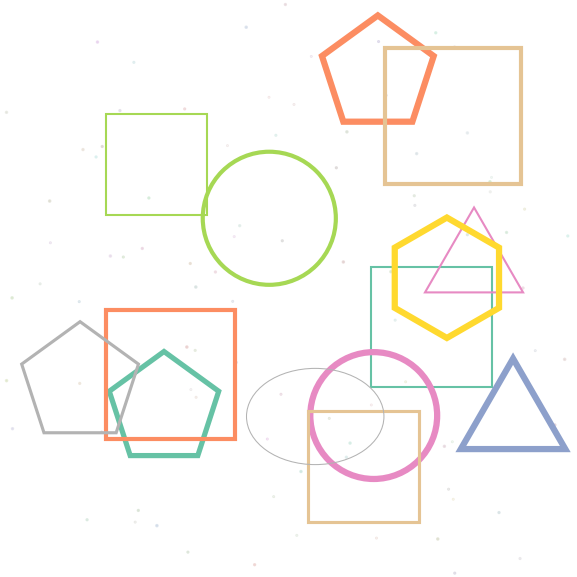[{"shape": "pentagon", "thickness": 2.5, "radius": 0.5, "center": [0.284, 0.291]}, {"shape": "square", "thickness": 1, "radius": 0.52, "center": [0.747, 0.433]}, {"shape": "pentagon", "thickness": 3, "radius": 0.51, "center": [0.654, 0.871]}, {"shape": "square", "thickness": 2, "radius": 0.56, "center": [0.296, 0.35]}, {"shape": "triangle", "thickness": 3, "radius": 0.52, "center": [0.888, 0.274]}, {"shape": "triangle", "thickness": 1, "radius": 0.49, "center": [0.821, 0.542]}, {"shape": "circle", "thickness": 3, "radius": 0.55, "center": [0.647, 0.28]}, {"shape": "circle", "thickness": 2, "radius": 0.58, "center": [0.466, 0.621]}, {"shape": "square", "thickness": 1, "radius": 0.44, "center": [0.27, 0.714]}, {"shape": "hexagon", "thickness": 3, "radius": 0.52, "center": [0.774, 0.518]}, {"shape": "square", "thickness": 2, "radius": 0.59, "center": [0.784, 0.798]}, {"shape": "square", "thickness": 1.5, "radius": 0.48, "center": [0.63, 0.191]}, {"shape": "oval", "thickness": 0.5, "radius": 0.6, "center": [0.546, 0.278]}, {"shape": "pentagon", "thickness": 1.5, "radius": 0.53, "center": [0.139, 0.336]}]